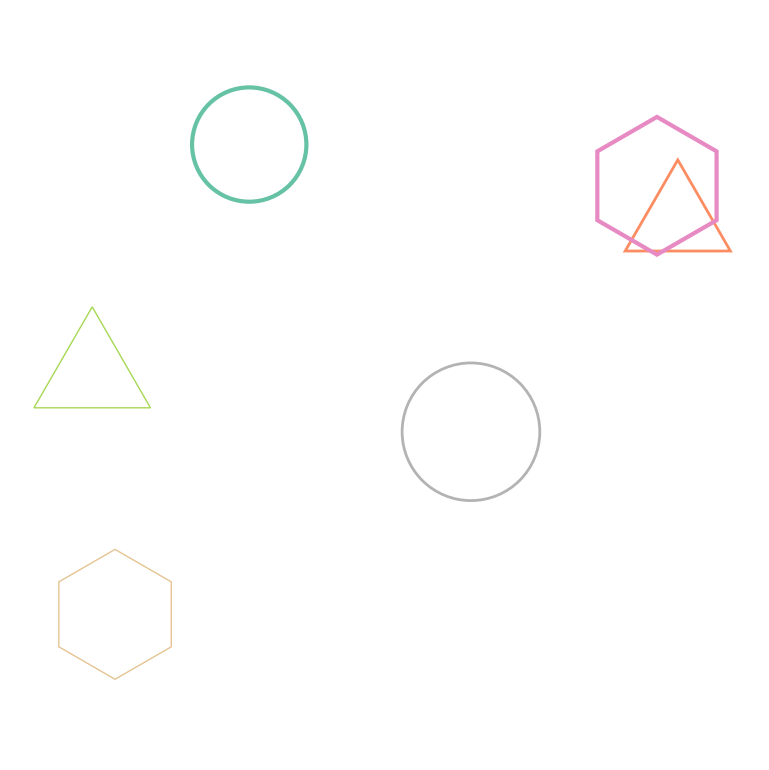[{"shape": "circle", "thickness": 1.5, "radius": 0.37, "center": [0.324, 0.812]}, {"shape": "triangle", "thickness": 1, "radius": 0.39, "center": [0.88, 0.713]}, {"shape": "hexagon", "thickness": 1.5, "radius": 0.45, "center": [0.853, 0.759]}, {"shape": "triangle", "thickness": 0.5, "radius": 0.44, "center": [0.12, 0.514]}, {"shape": "hexagon", "thickness": 0.5, "radius": 0.42, "center": [0.149, 0.202]}, {"shape": "circle", "thickness": 1, "radius": 0.45, "center": [0.612, 0.439]}]